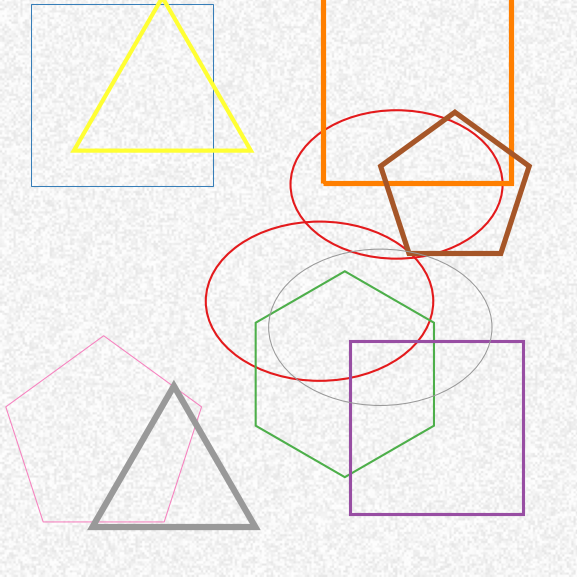[{"shape": "oval", "thickness": 1, "radius": 0.98, "center": [0.553, 0.478]}, {"shape": "oval", "thickness": 1, "radius": 0.92, "center": [0.687, 0.68]}, {"shape": "square", "thickness": 0.5, "radius": 0.79, "center": [0.212, 0.835]}, {"shape": "hexagon", "thickness": 1, "radius": 0.89, "center": [0.597, 0.351]}, {"shape": "square", "thickness": 1.5, "radius": 0.75, "center": [0.755, 0.259]}, {"shape": "square", "thickness": 2.5, "radius": 0.82, "center": [0.722, 0.845]}, {"shape": "triangle", "thickness": 2, "radius": 0.88, "center": [0.281, 0.827]}, {"shape": "pentagon", "thickness": 2.5, "radius": 0.68, "center": [0.788, 0.67]}, {"shape": "pentagon", "thickness": 0.5, "radius": 0.89, "center": [0.18, 0.24]}, {"shape": "oval", "thickness": 0.5, "radius": 0.97, "center": [0.659, 0.432]}, {"shape": "triangle", "thickness": 3, "radius": 0.81, "center": [0.301, 0.168]}]